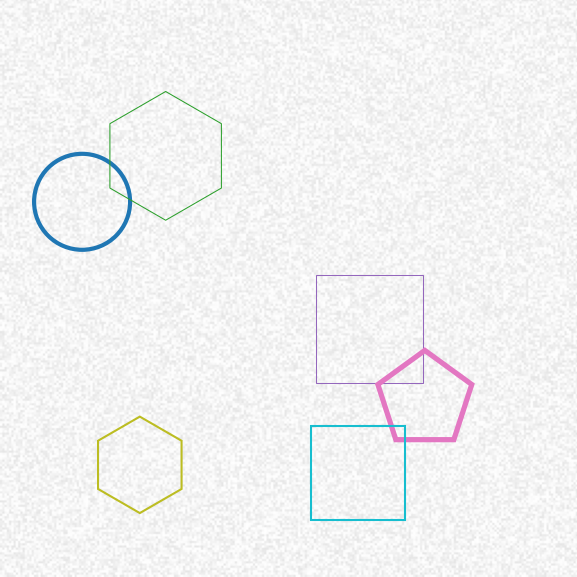[{"shape": "circle", "thickness": 2, "radius": 0.42, "center": [0.142, 0.65]}, {"shape": "hexagon", "thickness": 0.5, "radius": 0.56, "center": [0.287, 0.729]}, {"shape": "square", "thickness": 0.5, "radius": 0.47, "center": [0.64, 0.43]}, {"shape": "pentagon", "thickness": 2.5, "radius": 0.43, "center": [0.736, 0.307]}, {"shape": "hexagon", "thickness": 1, "radius": 0.42, "center": [0.242, 0.194]}, {"shape": "square", "thickness": 1, "radius": 0.4, "center": [0.62, 0.18]}]